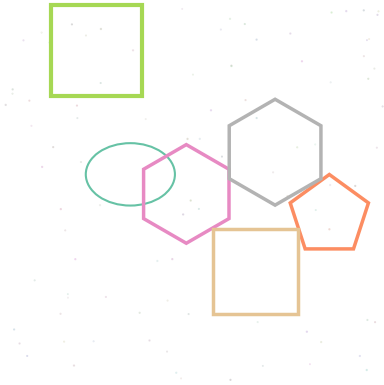[{"shape": "oval", "thickness": 1.5, "radius": 0.58, "center": [0.339, 0.547]}, {"shape": "pentagon", "thickness": 2.5, "radius": 0.53, "center": [0.855, 0.44]}, {"shape": "hexagon", "thickness": 2.5, "radius": 0.64, "center": [0.484, 0.496]}, {"shape": "square", "thickness": 3, "radius": 0.59, "center": [0.251, 0.868]}, {"shape": "square", "thickness": 2.5, "radius": 0.55, "center": [0.663, 0.296]}, {"shape": "hexagon", "thickness": 2.5, "radius": 0.69, "center": [0.714, 0.605]}]